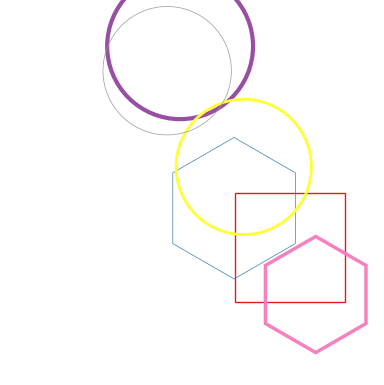[{"shape": "square", "thickness": 1, "radius": 0.71, "center": [0.754, 0.357]}, {"shape": "hexagon", "thickness": 0.5, "radius": 0.92, "center": [0.608, 0.459]}, {"shape": "circle", "thickness": 3, "radius": 0.95, "center": [0.468, 0.88]}, {"shape": "circle", "thickness": 2, "radius": 0.88, "center": [0.633, 0.566]}, {"shape": "hexagon", "thickness": 2.5, "radius": 0.75, "center": [0.82, 0.235]}, {"shape": "circle", "thickness": 0.5, "radius": 0.83, "center": [0.434, 0.816]}]